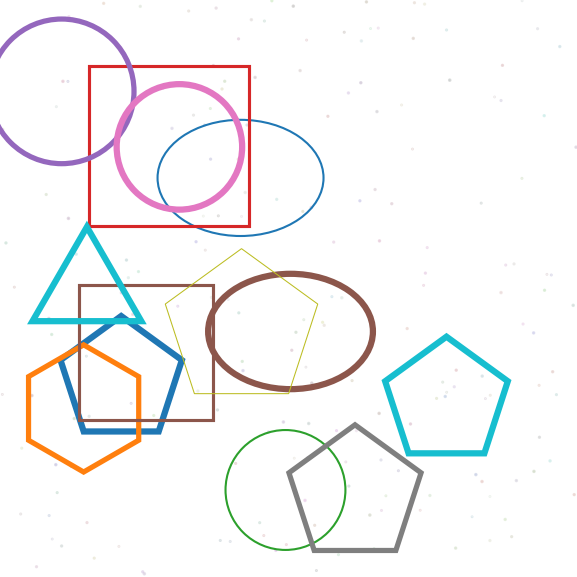[{"shape": "pentagon", "thickness": 3, "radius": 0.55, "center": [0.21, 0.341]}, {"shape": "oval", "thickness": 1, "radius": 0.72, "center": [0.417, 0.691]}, {"shape": "hexagon", "thickness": 2.5, "radius": 0.55, "center": [0.145, 0.292]}, {"shape": "circle", "thickness": 1, "radius": 0.52, "center": [0.494, 0.151]}, {"shape": "square", "thickness": 1.5, "radius": 0.69, "center": [0.293, 0.747]}, {"shape": "circle", "thickness": 2.5, "radius": 0.63, "center": [0.107, 0.841]}, {"shape": "oval", "thickness": 3, "radius": 0.71, "center": [0.503, 0.425]}, {"shape": "square", "thickness": 1.5, "radius": 0.58, "center": [0.253, 0.389]}, {"shape": "circle", "thickness": 3, "radius": 0.54, "center": [0.311, 0.745]}, {"shape": "pentagon", "thickness": 2.5, "radius": 0.6, "center": [0.615, 0.143]}, {"shape": "pentagon", "thickness": 0.5, "radius": 0.69, "center": [0.418, 0.43]}, {"shape": "pentagon", "thickness": 3, "radius": 0.56, "center": [0.773, 0.304]}, {"shape": "triangle", "thickness": 3, "radius": 0.54, "center": [0.15, 0.497]}]